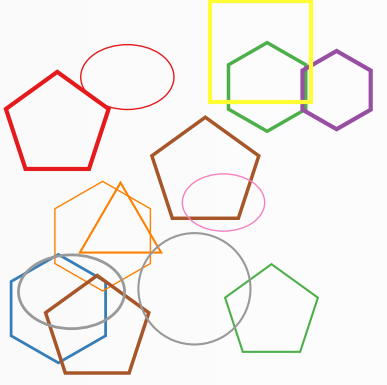[{"shape": "pentagon", "thickness": 3, "radius": 0.7, "center": [0.148, 0.674]}, {"shape": "oval", "thickness": 1, "radius": 0.6, "center": [0.329, 0.8]}, {"shape": "hexagon", "thickness": 2, "radius": 0.7, "center": [0.151, 0.198]}, {"shape": "hexagon", "thickness": 2.5, "radius": 0.58, "center": [0.689, 0.774]}, {"shape": "pentagon", "thickness": 1.5, "radius": 0.63, "center": [0.701, 0.188]}, {"shape": "hexagon", "thickness": 3, "radius": 0.51, "center": [0.869, 0.766]}, {"shape": "hexagon", "thickness": 1, "radius": 0.71, "center": [0.265, 0.387]}, {"shape": "triangle", "thickness": 1.5, "radius": 0.61, "center": [0.311, 0.405]}, {"shape": "square", "thickness": 3, "radius": 0.65, "center": [0.672, 0.866]}, {"shape": "pentagon", "thickness": 2.5, "radius": 0.7, "center": [0.251, 0.144]}, {"shape": "pentagon", "thickness": 2.5, "radius": 0.73, "center": [0.53, 0.55]}, {"shape": "oval", "thickness": 1, "radius": 0.53, "center": [0.577, 0.474]}, {"shape": "oval", "thickness": 2, "radius": 0.68, "center": [0.185, 0.242]}, {"shape": "circle", "thickness": 1.5, "radius": 0.72, "center": [0.502, 0.25]}]